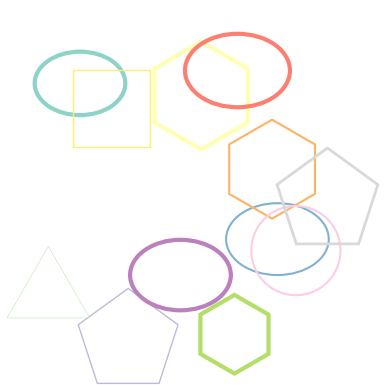[{"shape": "oval", "thickness": 3, "radius": 0.59, "center": [0.208, 0.783]}, {"shape": "hexagon", "thickness": 3, "radius": 0.7, "center": [0.522, 0.752]}, {"shape": "pentagon", "thickness": 1, "radius": 0.68, "center": [0.333, 0.114]}, {"shape": "oval", "thickness": 3, "radius": 0.68, "center": [0.617, 0.817]}, {"shape": "oval", "thickness": 1.5, "radius": 0.67, "center": [0.721, 0.379]}, {"shape": "hexagon", "thickness": 1.5, "radius": 0.64, "center": [0.707, 0.561]}, {"shape": "hexagon", "thickness": 3, "radius": 0.51, "center": [0.609, 0.132]}, {"shape": "circle", "thickness": 1.5, "radius": 0.58, "center": [0.769, 0.349]}, {"shape": "pentagon", "thickness": 2, "radius": 0.69, "center": [0.851, 0.478]}, {"shape": "oval", "thickness": 3, "radius": 0.65, "center": [0.469, 0.286]}, {"shape": "triangle", "thickness": 0.5, "radius": 0.62, "center": [0.126, 0.236]}, {"shape": "square", "thickness": 1, "radius": 0.5, "center": [0.289, 0.719]}]